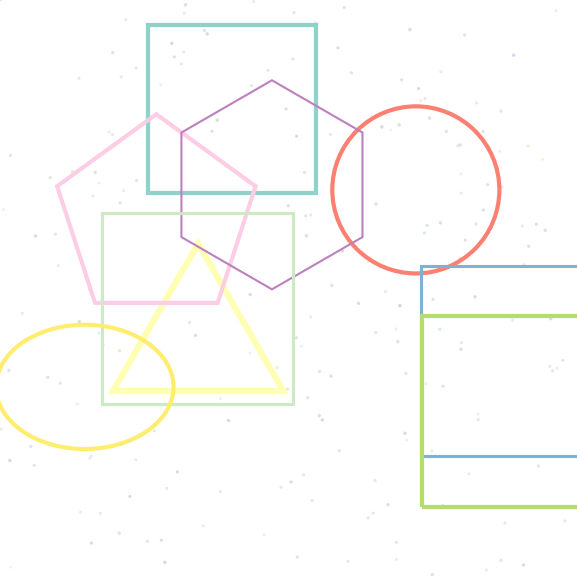[{"shape": "square", "thickness": 2, "radius": 0.73, "center": [0.402, 0.811]}, {"shape": "triangle", "thickness": 3, "radius": 0.85, "center": [0.343, 0.407]}, {"shape": "circle", "thickness": 2, "radius": 0.72, "center": [0.72, 0.67]}, {"shape": "square", "thickness": 1.5, "radius": 0.82, "center": [0.892, 0.374]}, {"shape": "square", "thickness": 2, "radius": 0.83, "center": [0.897, 0.287]}, {"shape": "pentagon", "thickness": 2, "radius": 0.9, "center": [0.271, 0.621]}, {"shape": "hexagon", "thickness": 1, "radius": 0.91, "center": [0.471, 0.679]}, {"shape": "square", "thickness": 1.5, "radius": 0.83, "center": [0.343, 0.464]}, {"shape": "oval", "thickness": 2, "radius": 0.77, "center": [0.147, 0.329]}]